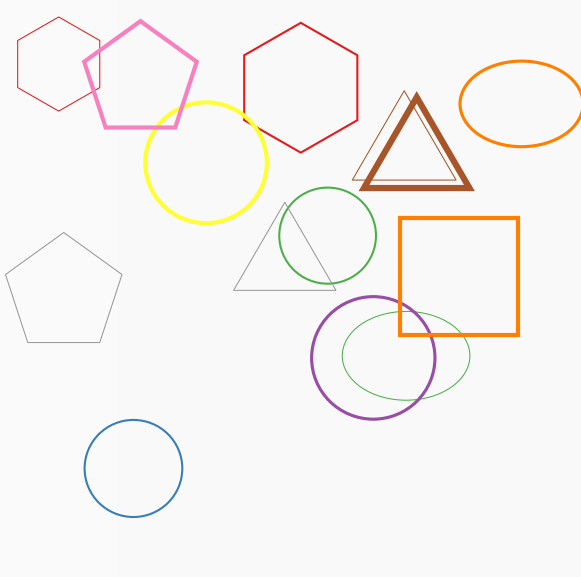[{"shape": "hexagon", "thickness": 1, "radius": 0.56, "center": [0.517, 0.847]}, {"shape": "hexagon", "thickness": 0.5, "radius": 0.41, "center": [0.101, 0.888]}, {"shape": "circle", "thickness": 1, "radius": 0.42, "center": [0.23, 0.188]}, {"shape": "circle", "thickness": 1, "radius": 0.42, "center": [0.564, 0.591]}, {"shape": "oval", "thickness": 0.5, "radius": 0.55, "center": [0.699, 0.383]}, {"shape": "circle", "thickness": 1.5, "radius": 0.53, "center": [0.642, 0.379]}, {"shape": "oval", "thickness": 1.5, "radius": 0.53, "center": [0.897, 0.819]}, {"shape": "square", "thickness": 2, "radius": 0.51, "center": [0.79, 0.521]}, {"shape": "circle", "thickness": 2, "radius": 0.52, "center": [0.355, 0.717]}, {"shape": "triangle", "thickness": 0.5, "radius": 0.52, "center": [0.695, 0.739]}, {"shape": "triangle", "thickness": 3, "radius": 0.52, "center": [0.717, 0.726]}, {"shape": "pentagon", "thickness": 2, "radius": 0.51, "center": [0.242, 0.861]}, {"shape": "pentagon", "thickness": 0.5, "radius": 0.53, "center": [0.11, 0.491]}, {"shape": "triangle", "thickness": 0.5, "radius": 0.51, "center": [0.49, 0.547]}]